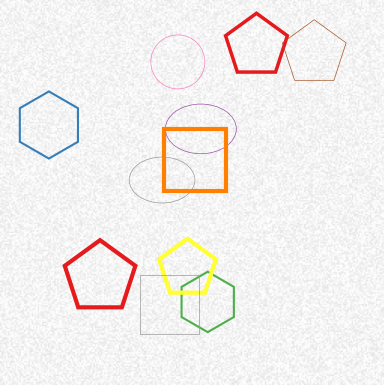[{"shape": "pentagon", "thickness": 2.5, "radius": 0.42, "center": [0.666, 0.881]}, {"shape": "pentagon", "thickness": 3, "radius": 0.48, "center": [0.26, 0.28]}, {"shape": "hexagon", "thickness": 1.5, "radius": 0.44, "center": [0.127, 0.675]}, {"shape": "hexagon", "thickness": 1.5, "radius": 0.39, "center": [0.54, 0.216]}, {"shape": "oval", "thickness": 0.5, "radius": 0.46, "center": [0.522, 0.665]}, {"shape": "square", "thickness": 3, "radius": 0.4, "center": [0.506, 0.584]}, {"shape": "pentagon", "thickness": 3, "radius": 0.39, "center": [0.487, 0.302]}, {"shape": "pentagon", "thickness": 0.5, "radius": 0.43, "center": [0.816, 0.862]}, {"shape": "circle", "thickness": 0.5, "radius": 0.35, "center": [0.462, 0.839]}, {"shape": "square", "thickness": 0.5, "radius": 0.38, "center": [0.441, 0.21]}, {"shape": "oval", "thickness": 0.5, "radius": 0.43, "center": [0.421, 0.532]}]